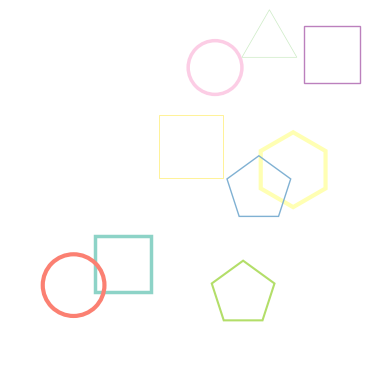[{"shape": "square", "thickness": 2.5, "radius": 0.36, "center": [0.32, 0.315]}, {"shape": "hexagon", "thickness": 3, "radius": 0.49, "center": [0.761, 0.559]}, {"shape": "circle", "thickness": 3, "radius": 0.4, "center": [0.191, 0.259]}, {"shape": "pentagon", "thickness": 1, "radius": 0.44, "center": [0.672, 0.508]}, {"shape": "pentagon", "thickness": 1.5, "radius": 0.43, "center": [0.631, 0.237]}, {"shape": "circle", "thickness": 2.5, "radius": 0.35, "center": [0.559, 0.825]}, {"shape": "square", "thickness": 1, "radius": 0.37, "center": [0.862, 0.858]}, {"shape": "triangle", "thickness": 0.5, "radius": 0.41, "center": [0.7, 0.892]}, {"shape": "square", "thickness": 0.5, "radius": 0.41, "center": [0.496, 0.619]}]